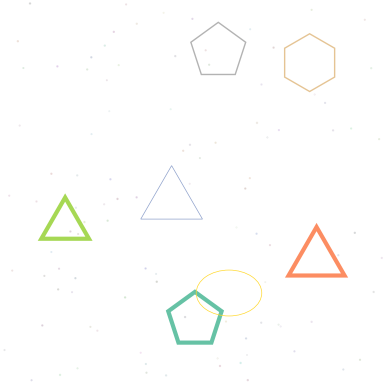[{"shape": "pentagon", "thickness": 3, "radius": 0.36, "center": [0.506, 0.169]}, {"shape": "triangle", "thickness": 3, "radius": 0.42, "center": [0.822, 0.326]}, {"shape": "triangle", "thickness": 0.5, "radius": 0.46, "center": [0.446, 0.477]}, {"shape": "triangle", "thickness": 3, "radius": 0.36, "center": [0.169, 0.416]}, {"shape": "oval", "thickness": 0.5, "radius": 0.43, "center": [0.595, 0.239]}, {"shape": "hexagon", "thickness": 1, "radius": 0.37, "center": [0.804, 0.837]}, {"shape": "pentagon", "thickness": 1, "radius": 0.37, "center": [0.567, 0.867]}]